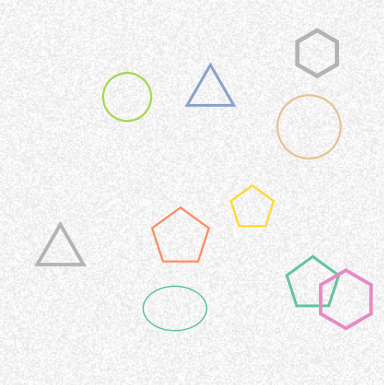[{"shape": "pentagon", "thickness": 2, "radius": 0.35, "center": [0.812, 0.263]}, {"shape": "oval", "thickness": 1, "radius": 0.41, "center": [0.454, 0.199]}, {"shape": "pentagon", "thickness": 1.5, "radius": 0.39, "center": [0.469, 0.383]}, {"shape": "triangle", "thickness": 2, "radius": 0.35, "center": [0.547, 0.761]}, {"shape": "hexagon", "thickness": 2.5, "radius": 0.38, "center": [0.898, 0.223]}, {"shape": "circle", "thickness": 1.5, "radius": 0.31, "center": [0.33, 0.748]}, {"shape": "pentagon", "thickness": 1.5, "radius": 0.29, "center": [0.655, 0.46]}, {"shape": "circle", "thickness": 1.5, "radius": 0.41, "center": [0.803, 0.67]}, {"shape": "triangle", "thickness": 2.5, "radius": 0.35, "center": [0.157, 0.348]}, {"shape": "hexagon", "thickness": 3, "radius": 0.3, "center": [0.824, 0.862]}]